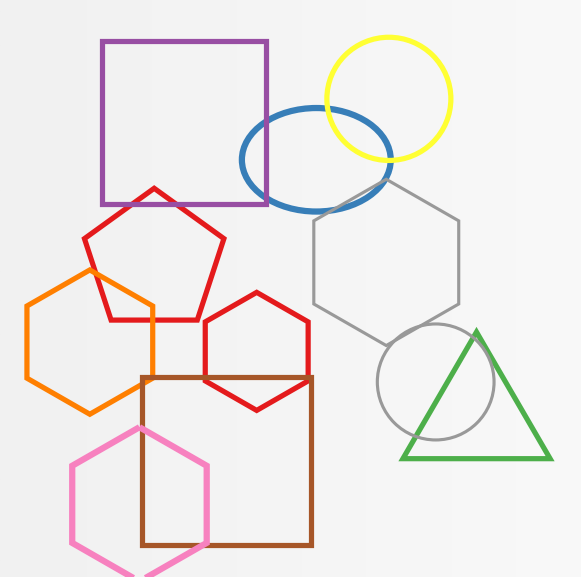[{"shape": "pentagon", "thickness": 2.5, "radius": 0.63, "center": [0.265, 0.547]}, {"shape": "hexagon", "thickness": 2.5, "radius": 0.51, "center": [0.442, 0.391]}, {"shape": "oval", "thickness": 3, "radius": 0.64, "center": [0.544, 0.722]}, {"shape": "triangle", "thickness": 2.5, "radius": 0.73, "center": [0.82, 0.278]}, {"shape": "square", "thickness": 2.5, "radius": 0.71, "center": [0.317, 0.787]}, {"shape": "hexagon", "thickness": 2.5, "radius": 0.62, "center": [0.155, 0.407]}, {"shape": "circle", "thickness": 2.5, "radius": 0.53, "center": [0.669, 0.828]}, {"shape": "square", "thickness": 2.5, "radius": 0.72, "center": [0.389, 0.201]}, {"shape": "hexagon", "thickness": 3, "radius": 0.67, "center": [0.24, 0.126]}, {"shape": "hexagon", "thickness": 1.5, "radius": 0.72, "center": [0.665, 0.545]}, {"shape": "circle", "thickness": 1.5, "radius": 0.5, "center": [0.75, 0.338]}]